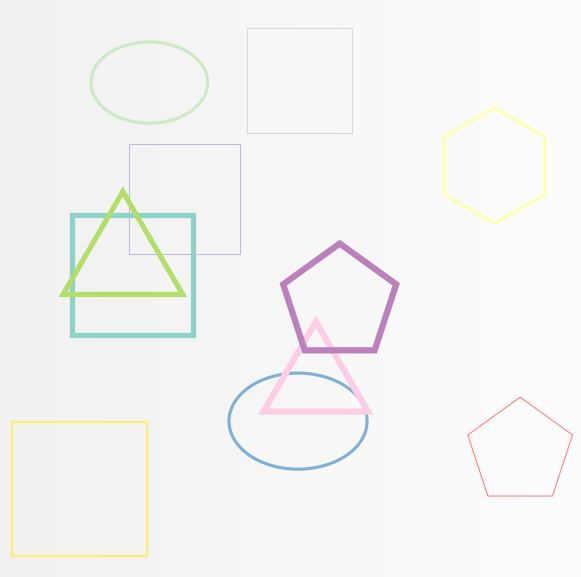[{"shape": "square", "thickness": 2.5, "radius": 0.52, "center": [0.228, 0.523]}, {"shape": "hexagon", "thickness": 1.5, "radius": 0.5, "center": [0.851, 0.712]}, {"shape": "square", "thickness": 0.5, "radius": 0.48, "center": [0.318, 0.654]}, {"shape": "pentagon", "thickness": 0.5, "radius": 0.47, "center": [0.895, 0.217]}, {"shape": "oval", "thickness": 1.5, "radius": 0.59, "center": [0.513, 0.27]}, {"shape": "triangle", "thickness": 2.5, "radius": 0.59, "center": [0.211, 0.549]}, {"shape": "triangle", "thickness": 3, "radius": 0.52, "center": [0.543, 0.338]}, {"shape": "square", "thickness": 0.5, "radius": 0.45, "center": [0.515, 0.86]}, {"shape": "pentagon", "thickness": 3, "radius": 0.51, "center": [0.584, 0.475]}, {"shape": "oval", "thickness": 1.5, "radius": 0.5, "center": [0.257, 0.856]}, {"shape": "square", "thickness": 1, "radius": 0.58, "center": [0.138, 0.152]}]